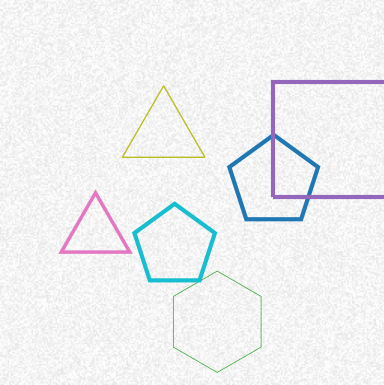[{"shape": "pentagon", "thickness": 3, "radius": 0.61, "center": [0.711, 0.528]}, {"shape": "hexagon", "thickness": 0.5, "radius": 0.66, "center": [0.564, 0.164]}, {"shape": "square", "thickness": 3, "radius": 0.75, "center": [0.858, 0.637]}, {"shape": "triangle", "thickness": 2.5, "radius": 0.51, "center": [0.248, 0.397]}, {"shape": "triangle", "thickness": 1, "radius": 0.62, "center": [0.425, 0.653]}, {"shape": "pentagon", "thickness": 3, "radius": 0.55, "center": [0.454, 0.361]}]